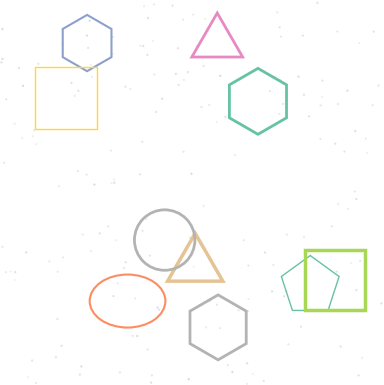[{"shape": "pentagon", "thickness": 1, "radius": 0.39, "center": [0.806, 0.257]}, {"shape": "hexagon", "thickness": 2, "radius": 0.43, "center": [0.67, 0.737]}, {"shape": "oval", "thickness": 1.5, "radius": 0.49, "center": [0.331, 0.218]}, {"shape": "hexagon", "thickness": 1.5, "radius": 0.37, "center": [0.226, 0.888]}, {"shape": "triangle", "thickness": 2, "radius": 0.38, "center": [0.564, 0.89]}, {"shape": "square", "thickness": 2.5, "radius": 0.39, "center": [0.87, 0.273]}, {"shape": "square", "thickness": 1, "radius": 0.4, "center": [0.171, 0.746]}, {"shape": "triangle", "thickness": 2.5, "radius": 0.41, "center": [0.507, 0.311]}, {"shape": "circle", "thickness": 2, "radius": 0.39, "center": [0.428, 0.376]}, {"shape": "hexagon", "thickness": 2, "radius": 0.42, "center": [0.567, 0.15]}]